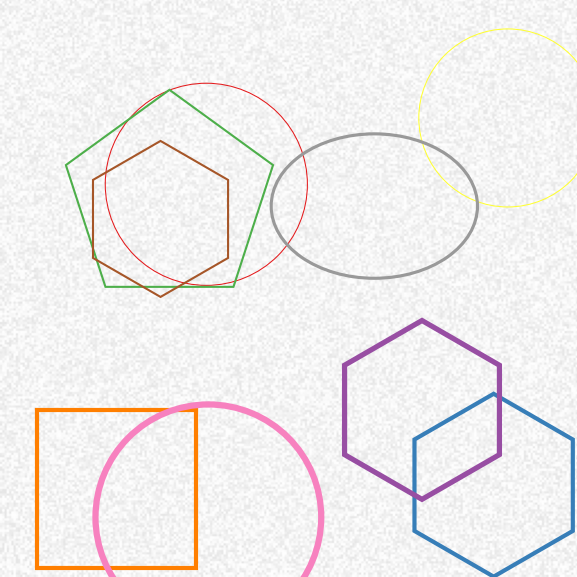[{"shape": "circle", "thickness": 0.5, "radius": 0.88, "center": [0.357, 0.68]}, {"shape": "hexagon", "thickness": 2, "radius": 0.79, "center": [0.855, 0.159]}, {"shape": "pentagon", "thickness": 1, "radius": 0.94, "center": [0.293, 0.655]}, {"shape": "hexagon", "thickness": 2.5, "radius": 0.77, "center": [0.731, 0.289]}, {"shape": "square", "thickness": 2, "radius": 0.69, "center": [0.202, 0.152]}, {"shape": "circle", "thickness": 0.5, "radius": 0.77, "center": [0.879, 0.795]}, {"shape": "hexagon", "thickness": 1, "radius": 0.68, "center": [0.278, 0.62]}, {"shape": "circle", "thickness": 3, "radius": 0.98, "center": [0.361, 0.103]}, {"shape": "oval", "thickness": 1.5, "radius": 0.89, "center": [0.648, 0.642]}]